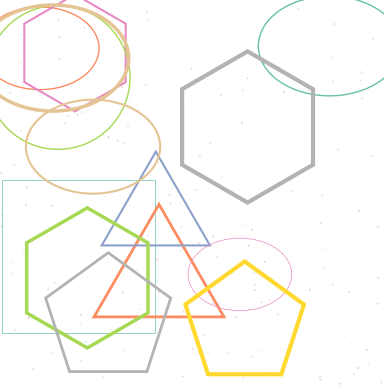[{"shape": "oval", "thickness": 1, "radius": 0.92, "center": [0.856, 0.881]}, {"shape": "square", "thickness": 0.5, "radius": 0.99, "center": [0.204, 0.334]}, {"shape": "triangle", "thickness": 2, "radius": 0.97, "center": [0.413, 0.274]}, {"shape": "oval", "thickness": 1, "radius": 0.77, "center": [0.104, 0.875]}, {"shape": "triangle", "thickness": 1.5, "radius": 0.81, "center": [0.405, 0.444]}, {"shape": "oval", "thickness": 0.5, "radius": 0.67, "center": [0.623, 0.287]}, {"shape": "hexagon", "thickness": 1.5, "radius": 0.76, "center": [0.195, 0.863]}, {"shape": "hexagon", "thickness": 2.5, "radius": 0.91, "center": [0.227, 0.278]}, {"shape": "circle", "thickness": 1, "radius": 0.93, "center": [0.151, 0.799]}, {"shape": "pentagon", "thickness": 3, "radius": 0.81, "center": [0.636, 0.159]}, {"shape": "oval", "thickness": 1.5, "radius": 0.87, "center": [0.242, 0.619]}, {"shape": "oval", "thickness": 2.5, "radius": 0.98, "center": [0.137, 0.849]}, {"shape": "pentagon", "thickness": 2, "radius": 0.85, "center": [0.281, 0.173]}, {"shape": "hexagon", "thickness": 3, "radius": 0.98, "center": [0.643, 0.67]}]